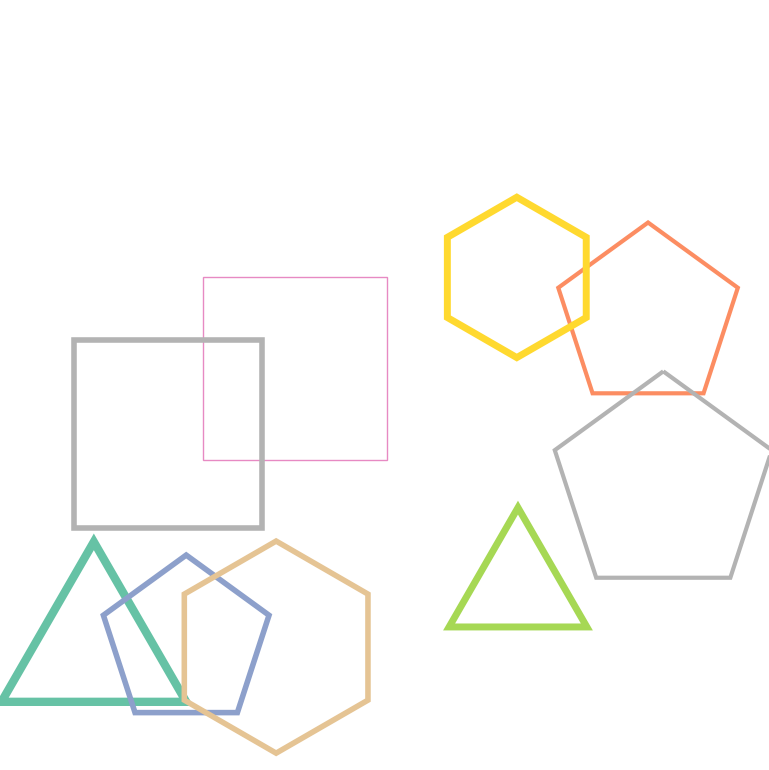[{"shape": "triangle", "thickness": 3, "radius": 0.69, "center": [0.122, 0.158]}, {"shape": "pentagon", "thickness": 1.5, "radius": 0.61, "center": [0.842, 0.588]}, {"shape": "pentagon", "thickness": 2, "radius": 0.57, "center": [0.242, 0.166]}, {"shape": "square", "thickness": 0.5, "radius": 0.6, "center": [0.383, 0.521]}, {"shape": "triangle", "thickness": 2.5, "radius": 0.52, "center": [0.673, 0.237]}, {"shape": "hexagon", "thickness": 2.5, "radius": 0.52, "center": [0.671, 0.64]}, {"shape": "hexagon", "thickness": 2, "radius": 0.69, "center": [0.359, 0.16]}, {"shape": "pentagon", "thickness": 1.5, "radius": 0.74, "center": [0.861, 0.37]}, {"shape": "square", "thickness": 2, "radius": 0.61, "center": [0.218, 0.436]}]